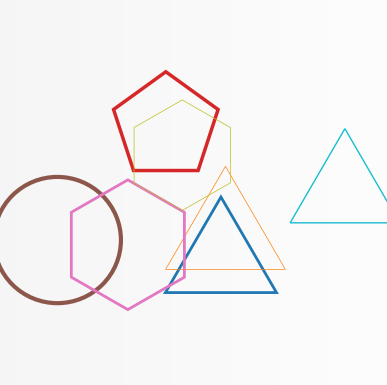[{"shape": "triangle", "thickness": 2, "radius": 0.83, "center": [0.57, 0.323]}, {"shape": "triangle", "thickness": 0.5, "radius": 0.89, "center": [0.582, 0.39]}, {"shape": "pentagon", "thickness": 2.5, "radius": 0.71, "center": [0.428, 0.672]}, {"shape": "circle", "thickness": 3, "radius": 0.82, "center": [0.148, 0.377]}, {"shape": "hexagon", "thickness": 2, "radius": 0.84, "center": [0.33, 0.364]}, {"shape": "hexagon", "thickness": 0.5, "radius": 0.72, "center": [0.47, 0.597]}, {"shape": "triangle", "thickness": 1, "radius": 0.82, "center": [0.89, 0.503]}]